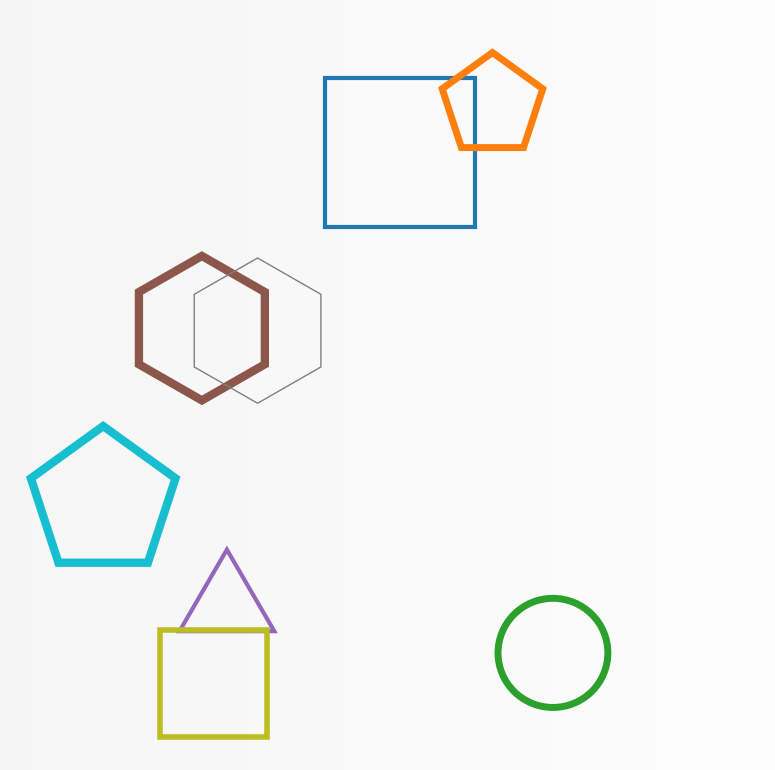[{"shape": "square", "thickness": 1.5, "radius": 0.48, "center": [0.516, 0.802]}, {"shape": "pentagon", "thickness": 2.5, "radius": 0.34, "center": [0.635, 0.864]}, {"shape": "circle", "thickness": 2.5, "radius": 0.35, "center": [0.713, 0.152]}, {"shape": "triangle", "thickness": 1.5, "radius": 0.35, "center": [0.293, 0.216]}, {"shape": "hexagon", "thickness": 3, "radius": 0.47, "center": [0.26, 0.574]}, {"shape": "hexagon", "thickness": 0.5, "radius": 0.47, "center": [0.332, 0.571]}, {"shape": "square", "thickness": 2, "radius": 0.35, "center": [0.275, 0.112]}, {"shape": "pentagon", "thickness": 3, "radius": 0.49, "center": [0.133, 0.349]}]